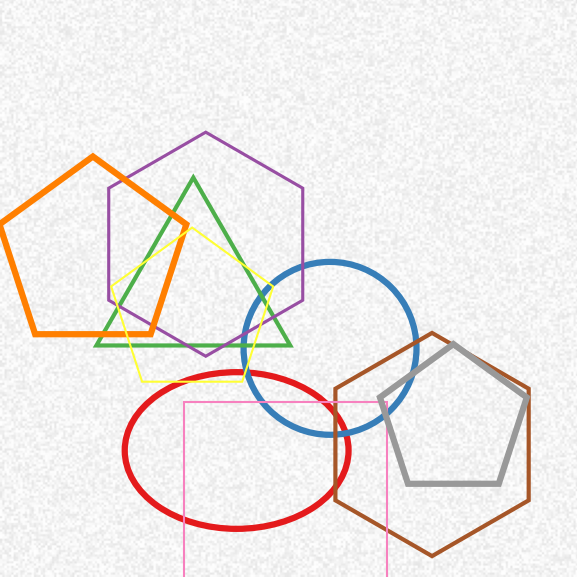[{"shape": "oval", "thickness": 3, "radius": 0.97, "center": [0.41, 0.219]}, {"shape": "circle", "thickness": 3, "radius": 0.75, "center": [0.572, 0.396]}, {"shape": "triangle", "thickness": 2, "radius": 0.97, "center": [0.335, 0.498]}, {"shape": "hexagon", "thickness": 1.5, "radius": 0.97, "center": [0.356, 0.576]}, {"shape": "pentagon", "thickness": 3, "radius": 0.85, "center": [0.161, 0.558]}, {"shape": "pentagon", "thickness": 1, "radius": 0.74, "center": [0.333, 0.458]}, {"shape": "hexagon", "thickness": 2, "radius": 0.97, "center": [0.748, 0.229]}, {"shape": "square", "thickness": 1, "radius": 0.88, "center": [0.494, 0.128]}, {"shape": "pentagon", "thickness": 3, "radius": 0.67, "center": [0.785, 0.27]}]